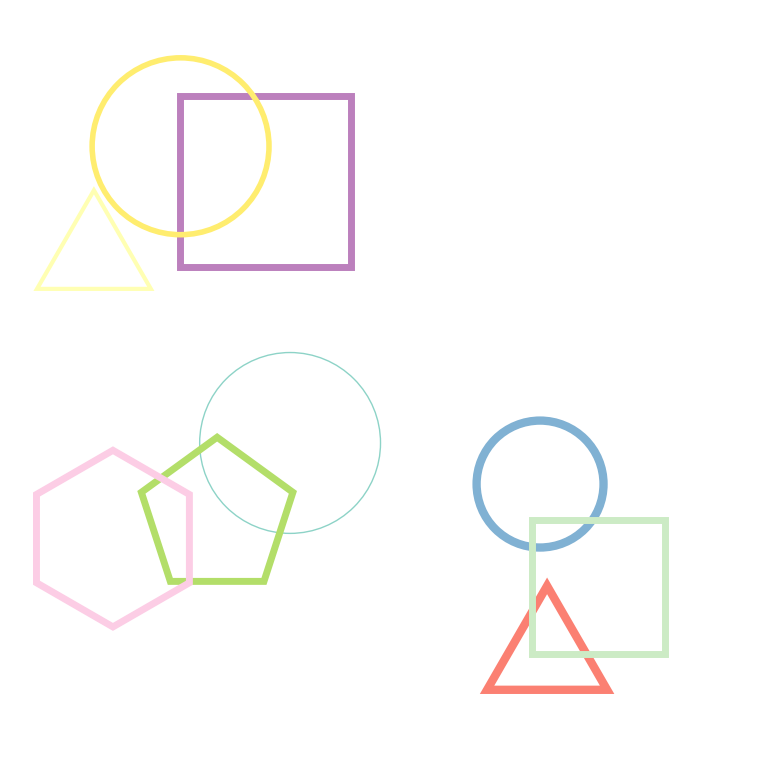[{"shape": "circle", "thickness": 0.5, "radius": 0.59, "center": [0.377, 0.425]}, {"shape": "triangle", "thickness": 1.5, "radius": 0.43, "center": [0.122, 0.668]}, {"shape": "triangle", "thickness": 3, "radius": 0.45, "center": [0.711, 0.149]}, {"shape": "circle", "thickness": 3, "radius": 0.41, "center": [0.701, 0.371]}, {"shape": "pentagon", "thickness": 2.5, "radius": 0.52, "center": [0.282, 0.329]}, {"shape": "hexagon", "thickness": 2.5, "radius": 0.57, "center": [0.147, 0.301]}, {"shape": "square", "thickness": 2.5, "radius": 0.56, "center": [0.345, 0.764]}, {"shape": "square", "thickness": 2.5, "radius": 0.43, "center": [0.777, 0.238]}, {"shape": "circle", "thickness": 2, "radius": 0.57, "center": [0.235, 0.81]}]